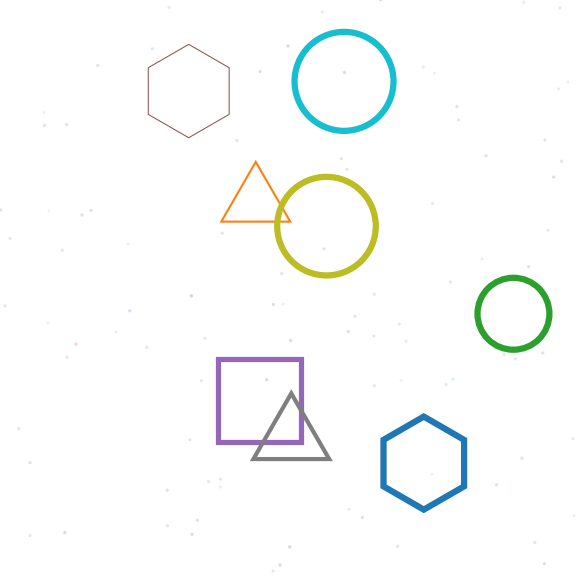[{"shape": "hexagon", "thickness": 3, "radius": 0.4, "center": [0.734, 0.197]}, {"shape": "triangle", "thickness": 1, "radius": 0.34, "center": [0.443, 0.65]}, {"shape": "circle", "thickness": 3, "radius": 0.31, "center": [0.889, 0.456]}, {"shape": "square", "thickness": 2.5, "radius": 0.36, "center": [0.449, 0.306]}, {"shape": "hexagon", "thickness": 0.5, "radius": 0.4, "center": [0.327, 0.841]}, {"shape": "triangle", "thickness": 2, "radius": 0.38, "center": [0.504, 0.242]}, {"shape": "circle", "thickness": 3, "radius": 0.43, "center": [0.565, 0.608]}, {"shape": "circle", "thickness": 3, "radius": 0.43, "center": [0.596, 0.858]}]